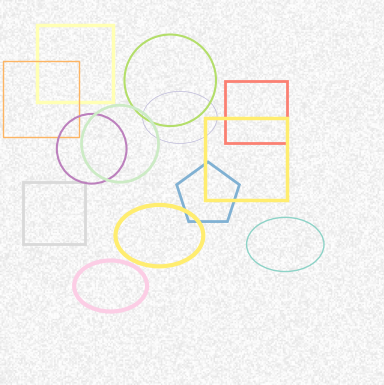[{"shape": "oval", "thickness": 1, "radius": 0.5, "center": [0.741, 0.365]}, {"shape": "square", "thickness": 2.5, "radius": 0.5, "center": [0.195, 0.836]}, {"shape": "oval", "thickness": 0.5, "radius": 0.48, "center": [0.467, 0.695]}, {"shape": "square", "thickness": 2, "radius": 0.4, "center": [0.665, 0.709]}, {"shape": "pentagon", "thickness": 2, "radius": 0.43, "center": [0.54, 0.494]}, {"shape": "square", "thickness": 1, "radius": 0.49, "center": [0.105, 0.743]}, {"shape": "circle", "thickness": 1.5, "radius": 0.59, "center": [0.442, 0.791]}, {"shape": "oval", "thickness": 3, "radius": 0.47, "center": [0.287, 0.257]}, {"shape": "square", "thickness": 2, "radius": 0.4, "center": [0.14, 0.447]}, {"shape": "circle", "thickness": 1.5, "radius": 0.45, "center": [0.238, 0.614]}, {"shape": "circle", "thickness": 2, "radius": 0.5, "center": [0.312, 0.627]}, {"shape": "oval", "thickness": 3, "radius": 0.57, "center": [0.414, 0.388]}, {"shape": "square", "thickness": 2.5, "radius": 0.53, "center": [0.64, 0.588]}]